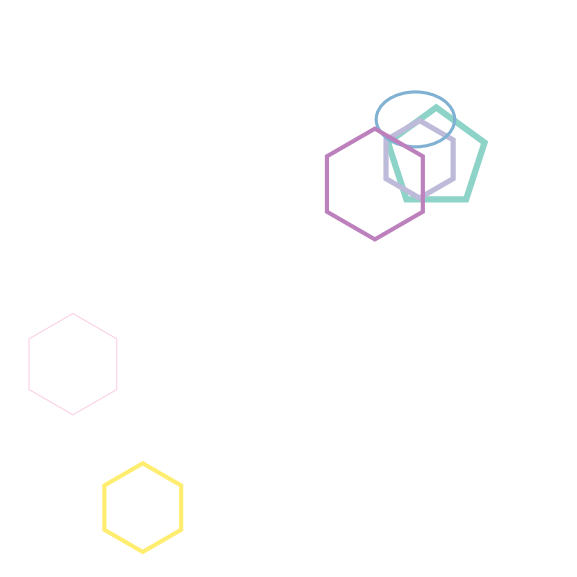[{"shape": "pentagon", "thickness": 3, "radius": 0.44, "center": [0.755, 0.725]}, {"shape": "hexagon", "thickness": 2.5, "radius": 0.34, "center": [0.727, 0.723]}, {"shape": "oval", "thickness": 1.5, "radius": 0.34, "center": [0.719, 0.792]}, {"shape": "hexagon", "thickness": 0.5, "radius": 0.44, "center": [0.126, 0.369]}, {"shape": "hexagon", "thickness": 2, "radius": 0.48, "center": [0.649, 0.68]}, {"shape": "hexagon", "thickness": 2, "radius": 0.38, "center": [0.247, 0.12]}]